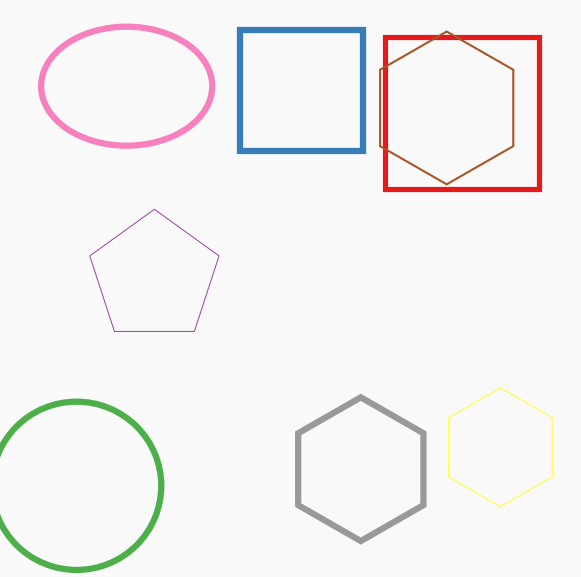[{"shape": "square", "thickness": 2.5, "radius": 0.66, "center": [0.795, 0.803]}, {"shape": "square", "thickness": 3, "radius": 0.53, "center": [0.519, 0.843]}, {"shape": "circle", "thickness": 3, "radius": 0.73, "center": [0.132, 0.158]}, {"shape": "pentagon", "thickness": 0.5, "radius": 0.58, "center": [0.266, 0.52]}, {"shape": "hexagon", "thickness": 0.5, "radius": 0.51, "center": [0.861, 0.225]}, {"shape": "hexagon", "thickness": 1, "radius": 0.66, "center": [0.769, 0.812]}, {"shape": "oval", "thickness": 3, "radius": 0.74, "center": [0.218, 0.85]}, {"shape": "hexagon", "thickness": 3, "radius": 0.62, "center": [0.621, 0.187]}]